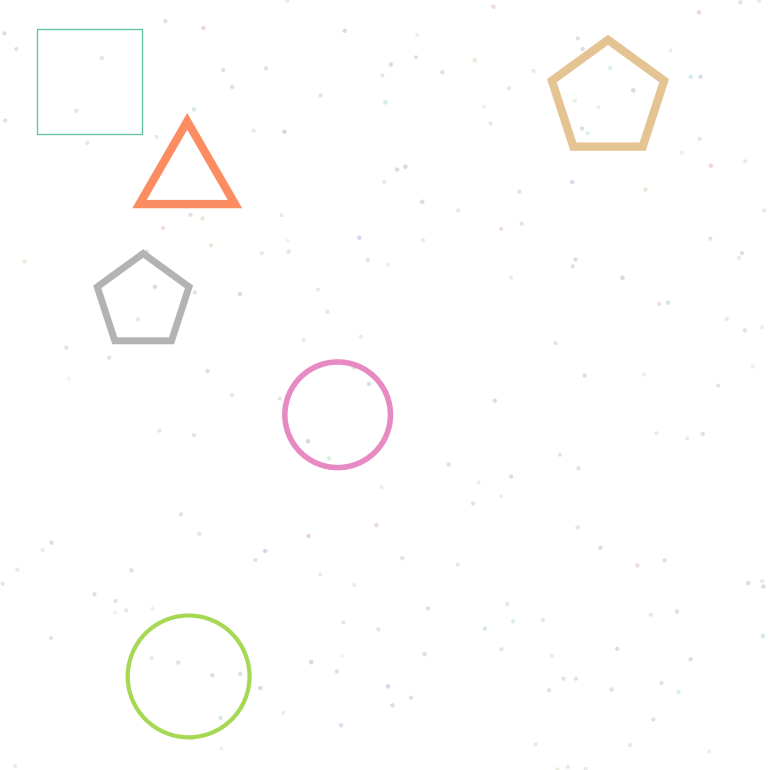[{"shape": "square", "thickness": 0.5, "radius": 0.34, "center": [0.116, 0.894]}, {"shape": "triangle", "thickness": 3, "radius": 0.36, "center": [0.243, 0.771]}, {"shape": "circle", "thickness": 2, "radius": 0.34, "center": [0.439, 0.461]}, {"shape": "circle", "thickness": 1.5, "radius": 0.4, "center": [0.245, 0.122]}, {"shape": "pentagon", "thickness": 3, "radius": 0.38, "center": [0.79, 0.872]}, {"shape": "pentagon", "thickness": 2.5, "radius": 0.31, "center": [0.186, 0.608]}]